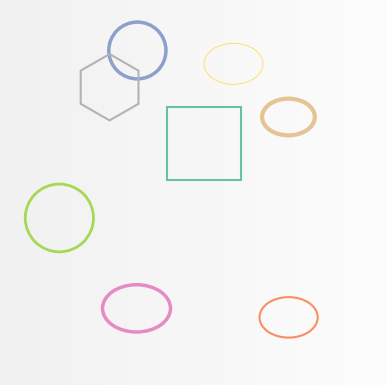[{"shape": "square", "thickness": 1.5, "radius": 0.48, "center": [0.526, 0.627]}, {"shape": "oval", "thickness": 1.5, "radius": 0.38, "center": [0.745, 0.176]}, {"shape": "circle", "thickness": 2.5, "radius": 0.37, "center": [0.354, 0.869]}, {"shape": "oval", "thickness": 2.5, "radius": 0.44, "center": [0.352, 0.199]}, {"shape": "circle", "thickness": 2, "radius": 0.44, "center": [0.153, 0.434]}, {"shape": "oval", "thickness": 0.5, "radius": 0.38, "center": [0.603, 0.834]}, {"shape": "oval", "thickness": 3, "radius": 0.34, "center": [0.744, 0.696]}, {"shape": "hexagon", "thickness": 1.5, "radius": 0.43, "center": [0.283, 0.773]}]